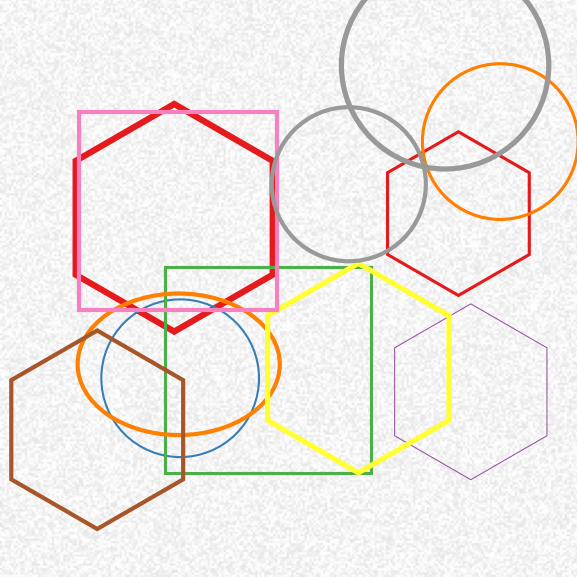[{"shape": "hexagon", "thickness": 3, "radius": 0.99, "center": [0.302, 0.622]}, {"shape": "hexagon", "thickness": 1.5, "radius": 0.71, "center": [0.794, 0.629]}, {"shape": "circle", "thickness": 1, "radius": 0.68, "center": [0.312, 0.344]}, {"shape": "square", "thickness": 1.5, "radius": 0.89, "center": [0.464, 0.358]}, {"shape": "hexagon", "thickness": 0.5, "radius": 0.76, "center": [0.815, 0.321]}, {"shape": "oval", "thickness": 2, "radius": 0.88, "center": [0.309, 0.368]}, {"shape": "circle", "thickness": 1.5, "radius": 0.67, "center": [0.866, 0.754]}, {"shape": "hexagon", "thickness": 2.5, "radius": 0.91, "center": [0.621, 0.362]}, {"shape": "hexagon", "thickness": 2, "radius": 0.86, "center": [0.168, 0.255]}, {"shape": "square", "thickness": 2, "radius": 0.86, "center": [0.308, 0.634]}, {"shape": "circle", "thickness": 2, "radius": 0.67, "center": [0.604, 0.68]}, {"shape": "circle", "thickness": 2.5, "radius": 0.9, "center": [0.771, 0.886]}]